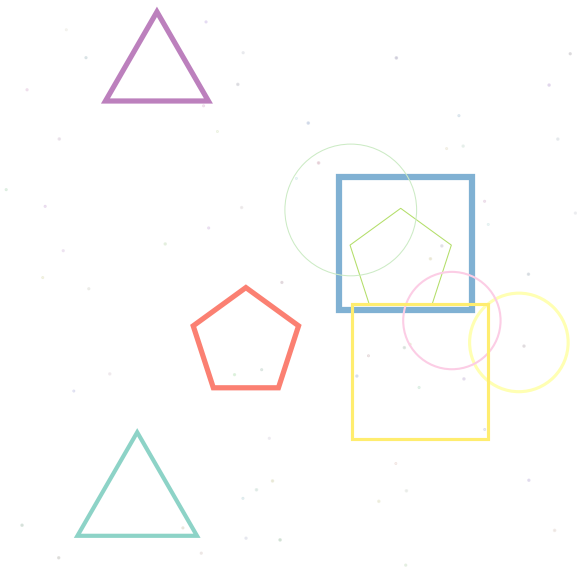[{"shape": "triangle", "thickness": 2, "radius": 0.6, "center": [0.238, 0.131]}, {"shape": "circle", "thickness": 1.5, "radius": 0.43, "center": [0.898, 0.406]}, {"shape": "pentagon", "thickness": 2.5, "radius": 0.48, "center": [0.426, 0.405]}, {"shape": "square", "thickness": 3, "radius": 0.58, "center": [0.702, 0.578]}, {"shape": "pentagon", "thickness": 0.5, "radius": 0.46, "center": [0.694, 0.546]}, {"shape": "circle", "thickness": 1, "radius": 0.42, "center": [0.782, 0.444]}, {"shape": "triangle", "thickness": 2.5, "radius": 0.51, "center": [0.272, 0.876]}, {"shape": "circle", "thickness": 0.5, "radius": 0.57, "center": [0.607, 0.636]}, {"shape": "square", "thickness": 1.5, "radius": 0.59, "center": [0.727, 0.355]}]